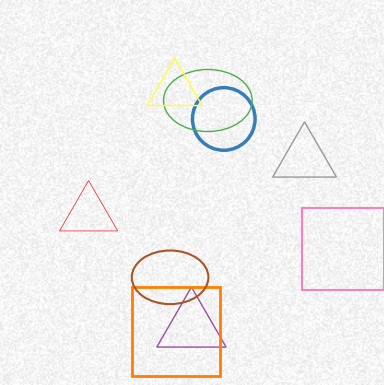[{"shape": "triangle", "thickness": 0.5, "radius": 0.44, "center": [0.23, 0.444]}, {"shape": "circle", "thickness": 2.5, "radius": 0.41, "center": [0.581, 0.691]}, {"shape": "oval", "thickness": 1, "radius": 0.58, "center": [0.54, 0.739]}, {"shape": "triangle", "thickness": 1, "radius": 0.52, "center": [0.497, 0.15]}, {"shape": "square", "thickness": 2, "radius": 0.58, "center": [0.457, 0.139]}, {"shape": "triangle", "thickness": 1, "radius": 0.41, "center": [0.454, 0.767]}, {"shape": "oval", "thickness": 1.5, "radius": 0.5, "center": [0.442, 0.28]}, {"shape": "square", "thickness": 1.5, "radius": 0.53, "center": [0.891, 0.353]}, {"shape": "triangle", "thickness": 1, "radius": 0.48, "center": [0.791, 0.588]}]